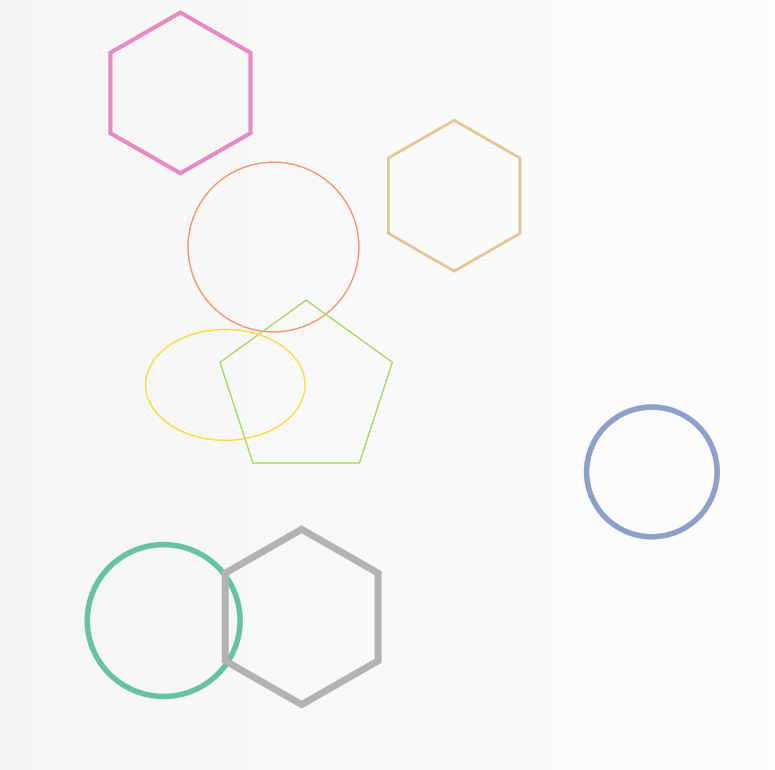[{"shape": "circle", "thickness": 2, "radius": 0.49, "center": [0.211, 0.194]}, {"shape": "circle", "thickness": 0.5, "radius": 0.55, "center": [0.353, 0.679]}, {"shape": "circle", "thickness": 2, "radius": 0.42, "center": [0.841, 0.387]}, {"shape": "hexagon", "thickness": 1.5, "radius": 0.52, "center": [0.233, 0.879]}, {"shape": "pentagon", "thickness": 0.5, "radius": 0.58, "center": [0.395, 0.493]}, {"shape": "oval", "thickness": 0.5, "radius": 0.51, "center": [0.291, 0.5]}, {"shape": "hexagon", "thickness": 1, "radius": 0.49, "center": [0.586, 0.746]}, {"shape": "hexagon", "thickness": 2.5, "radius": 0.57, "center": [0.389, 0.199]}]